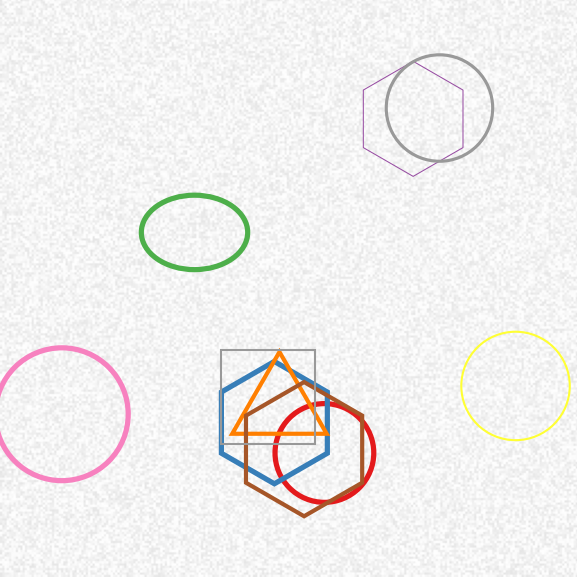[{"shape": "circle", "thickness": 2.5, "radius": 0.43, "center": [0.562, 0.215]}, {"shape": "hexagon", "thickness": 2.5, "radius": 0.53, "center": [0.475, 0.267]}, {"shape": "oval", "thickness": 2.5, "radius": 0.46, "center": [0.337, 0.597]}, {"shape": "hexagon", "thickness": 0.5, "radius": 0.5, "center": [0.715, 0.793]}, {"shape": "triangle", "thickness": 2, "radius": 0.47, "center": [0.484, 0.295]}, {"shape": "circle", "thickness": 1, "radius": 0.47, "center": [0.893, 0.331]}, {"shape": "hexagon", "thickness": 2, "radius": 0.58, "center": [0.527, 0.221]}, {"shape": "circle", "thickness": 2.5, "radius": 0.58, "center": [0.107, 0.282]}, {"shape": "circle", "thickness": 1.5, "radius": 0.46, "center": [0.761, 0.812]}, {"shape": "square", "thickness": 1, "radius": 0.4, "center": [0.464, 0.312]}]